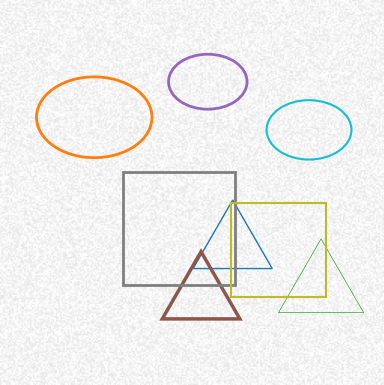[{"shape": "triangle", "thickness": 1, "radius": 0.59, "center": [0.604, 0.362]}, {"shape": "oval", "thickness": 2, "radius": 0.75, "center": [0.245, 0.695]}, {"shape": "triangle", "thickness": 0.5, "radius": 0.64, "center": [0.834, 0.252]}, {"shape": "oval", "thickness": 2, "radius": 0.51, "center": [0.54, 0.788]}, {"shape": "triangle", "thickness": 2.5, "radius": 0.58, "center": [0.522, 0.23]}, {"shape": "square", "thickness": 2, "radius": 0.73, "center": [0.465, 0.407]}, {"shape": "square", "thickness": 1.5, "radius": 0.61, "center": [0.723, 0.351]}, {"shape": "oval", "thickness": 1.5, "radius": 0.55, "center": [0.803, 0.663]}]